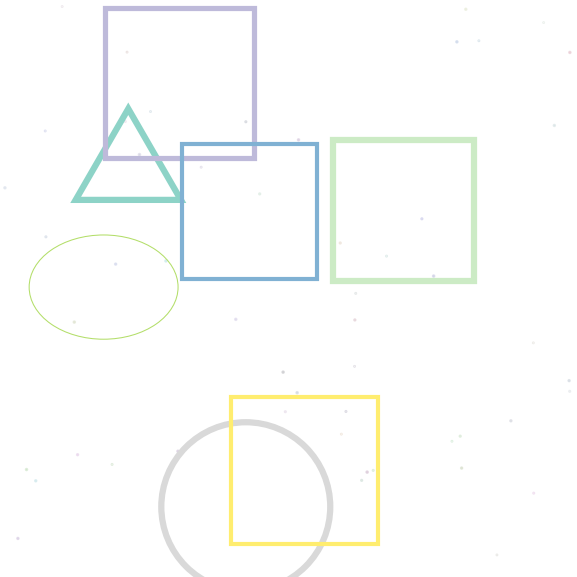[{"shape": "triangle", "thickness": 3, "radius": 0.53, "center": [0.222, 0.706]}, {"shape": "square", "thickness": 2.5, "radius": 0.65, "center": [0.311, 0.855]}, {"shape": "square", "thickness": 2, "radius": 0.58, "center": [0.432, 0.633]}, {"shape": "oval", "thickness": 0.5, "radius": 0.64, "center": [0.179, 0.502]}, {"shape": "circle", "thickness": 3, "radius": 0.73, "center": [0.426, 0.122]}, {"shape": "square", "thickness": 3, "radius": 0.61, "center": [0.699, 0.634]}, {"shape": "square", "thickness": 2, "radius": 0.63, "center": [0.527, 0.185]}]